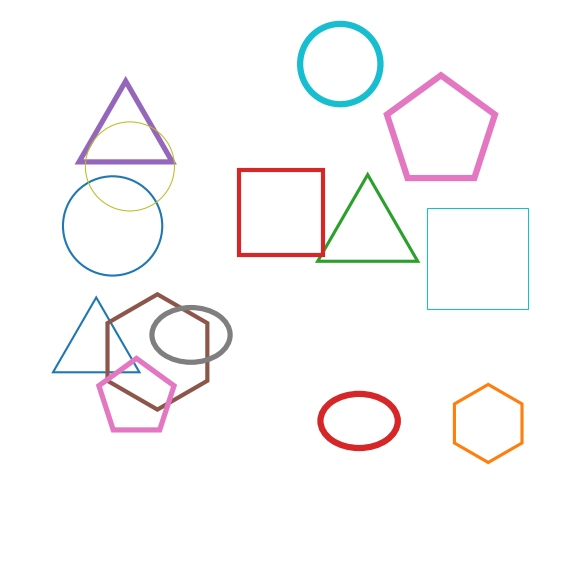[{"shape": "circle", "thickness": 1, "radius": 0.43, "center": [0.195, 0.608]}, {"shape": "triangle", "thickness": 1, "radius": 0.43, "center": [0.167, 0.398]}, {"shape": "hexagon", "thickness": 1.5, "radius": 0.34, "center": [0.845, 0.266]}, {"shape": "triangle", "thickness": 1.5, "radius": 0.5, "center": [0.637, 0.597]}, {"shape": "oval", "thickness": 3, "radius": 0.33, "center": [0.622, 0.27]}, {"shape": "square", "thickness": 2, "radius": 0.37, "center": [0.487, 0.632]}, {"shape": "triangle", "thickness": 2.5, "radius": 0.47, "center": [0.218, 0.765]}, {"shape": "hexagon", "thickness": 2, "radius": 0.5, "center": [0.273, 0.39]}, {"shape": "pentagon", "thickness": 2.5, "radius": 0.34, "center": [0.236, 0.31]}, {"shape": "pentagon", "thickness": 3, "radius": 0.49, "center": [0.764, 0.77]}, {"shape": "oval", "thickness": 2.5, "radius": 0.34, "center": [0.331, 0.419]}, {"shape": "circle", "thickness": 0.5, "radius": 0.39, "center": [0.225, 0.711]}, {"shape": "square", "thickness": 0.5, "radius": 0.44, "center": [0.827, 0.551]}, {"shape": "circle", "thickness": 3, "radius": 0.35, "center": [0.589, 0.888]}]